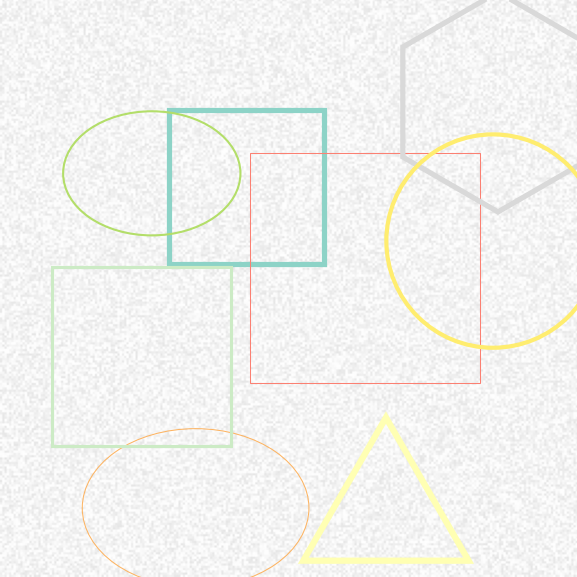[{"shape": "square", "thickness": 2.5, "radius": 0.67, "center": [0.427, 0.676]}, {"shape": "triangle", "thickness": 3, "radius": 0.83, "center": [0.668, 0.111]}, {"shape": "square", "thickness": 0.5, "radius": 0.99, "center": [0.632, 0.535]}, {"shape": "oval", "thickness": 0.5, "radius": 0.98, "center": [0.339, 0.12]}, {"shape": "oval", "thickness": 1, "radius": 0.77, "center": [0.263, 0.699]}, {"shape": "hexagon", "thickness": 2.5, "radius": 0.95, "center": [0.862, 0.823]}, {"shape": "square", "thickness": 1.5, "radius": 0.78, "center": [0.244, 0.382]}, {"shape": "circle", "thickness": 2, "radius": 0.92, "center": [0.854, 0.582]}]